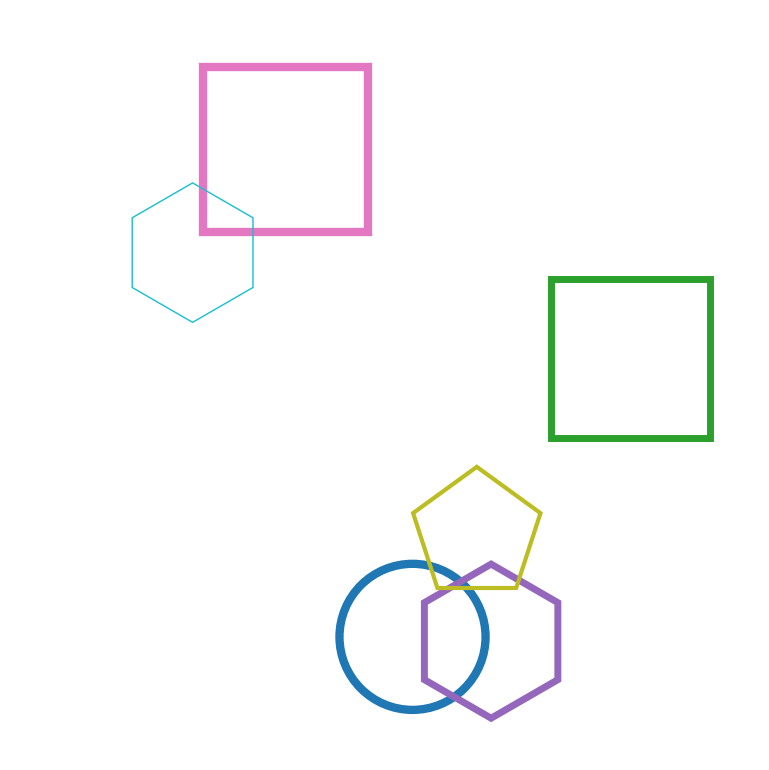[{"shape": "circle", "thickness": 3, "radius": 0.47, "center": [0.536, 0.173]}, {"shape": "square", "thickness": 2.5, "radius": 0.52, "center": [0.818, 0.535]}, {"shape": "hexagon", "thickness": 2.5, "radius": 0.5, "center": [0.638, 0.167]}, {"shape": "square", "thickness": 3, "radius": 0.53, "center": [0.371, 0.806]}, {"shape": "pentagon", "thickness": 1.5, "radius": 0.43, "center": [0.619, 0.307]}, {"shape": "hexagon", "thickness": 0.5, "radius": 0.45, "center": [0.25, 0.672]}]